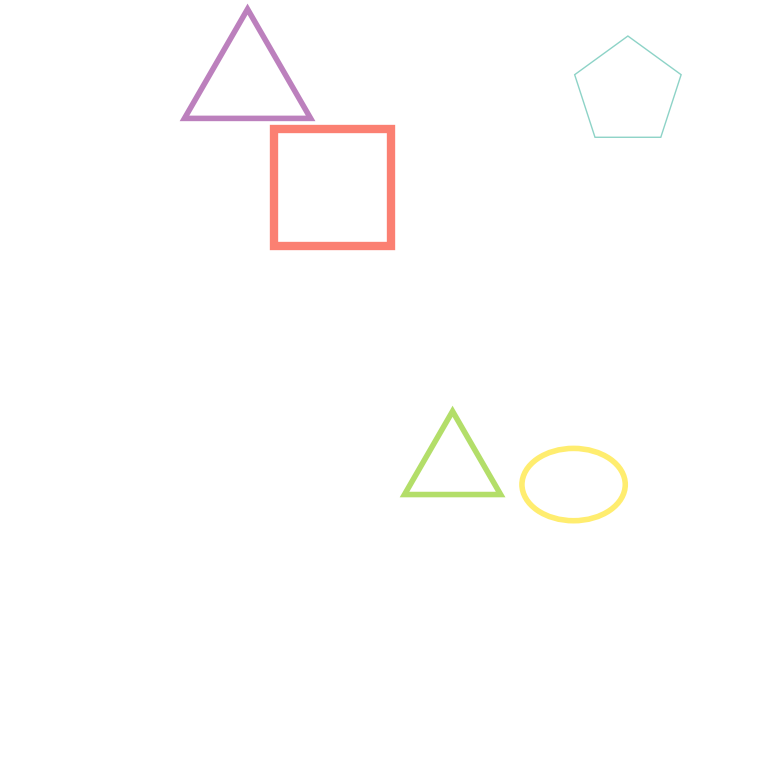[{"shape": "pentagon", "thickness": 0.5, "radius": 0.36, "center": [0.815, 0.881]}, {"shape": "square", "thickness": 3, "radius": 0.38, "center": [0.432, 0.756]}, {"shape": "triangle", "thickness": 2, "radius": 0.36, "center": [0.588, 0.394]}, {"shape": "triangle", "thickness": 2, "radius": 0.47, "center": [0.321, 0.894]}, {"shape": "oval", "thickness": 2, "radius": 0.34, "center": [0.745, 0.371]}]